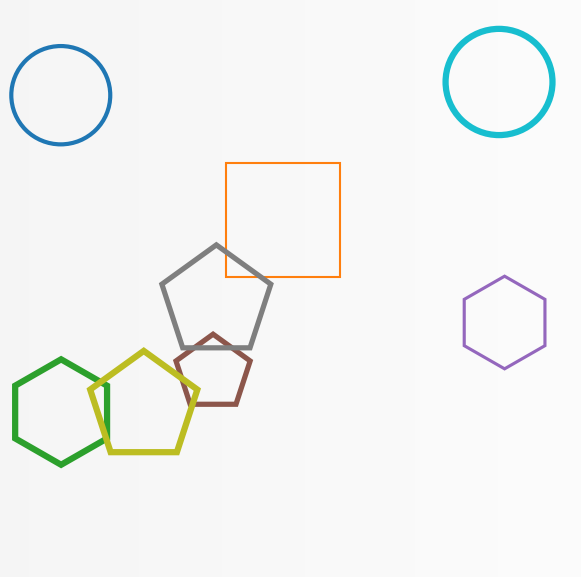[{"shape": "circle", "thickness": 2, "radius": 0.43, "center": [0.105, 0.834]}, {"shape": "square", "thickness": 1, "radius": 0.49, "center": [0.487, 0.618]}, {"shape": "hexagon", "thickness": 3, "radius": 0.46, "center": [0.105, 0.286]}, {"shape": "hexagon", "thickness": 1.5, "radius": 0.4, "center": [0.868, 0.441]}, {"shape": "pentagon", "thickness": 2.5, "radius": 0.34, "center": [0.367, 0.353]}, {"shape": "pentagon", "thickness": 2.5, "radius": 0.49, "center": [0.372, 0.477]}, {"shape": "pentagon", "thickness": 3, "radius": 0.48, "center": [0.247, 0.295]}, {"shape": "circle", "thickness": 3, "radius": 0.46, "center": [0.859, 0.857]}]